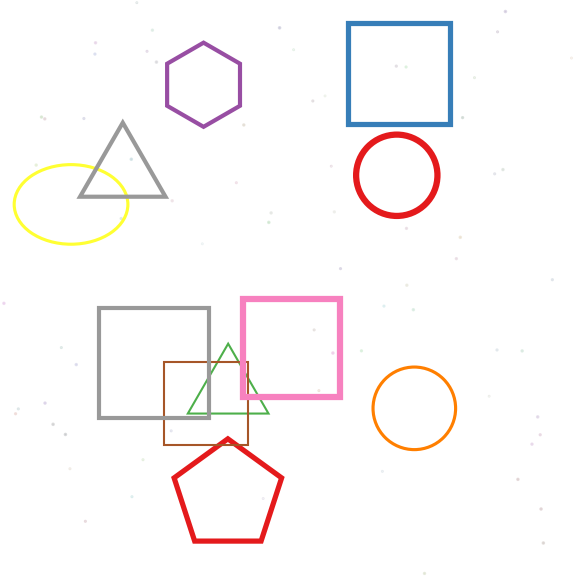[{"shape": "circle", "thickness": 3, "radius": 0.35, "center": [0.687, 0.696]}, {"shape": "pentagon", "thickness": 2.5, "radius": 0.49, "center": [0.395, 0.141]}, {"shape": "square", "thickness": 2.5, "radius": 0.44, "center": [0.691, 0.871]}, {"shape": "triangle", "thickness": 1, "radius": 0.4, "center": [0.395, 0.323]}, {"shape": "hexagon", "thickness": 2, "radius": 0.36, "center": [0.352, 0.852]}, {"shape": "circle", "thickness": 1.5, "radius": 0.36, "center": [0.717, 0.292]}, {"shape": "oval", "thickness": 1.5, "radius": 0.49, "center": [0.123, 0.645]}, {"shape": "square", "thickness": 1, "radius": 0.36, "center": [0.357, 0.301]}, {"shape": "square", "thickness": 3, "radius": 0.42, "center": [0.505, 0.397]}, {"shape": "square", "thickness": 2, "radius": 0.48, "center": [0.266, 0.371]}, {"shape": "triangle", "thickness": 2, "radius": 0.43, "center": [0.213, 0.701]}]